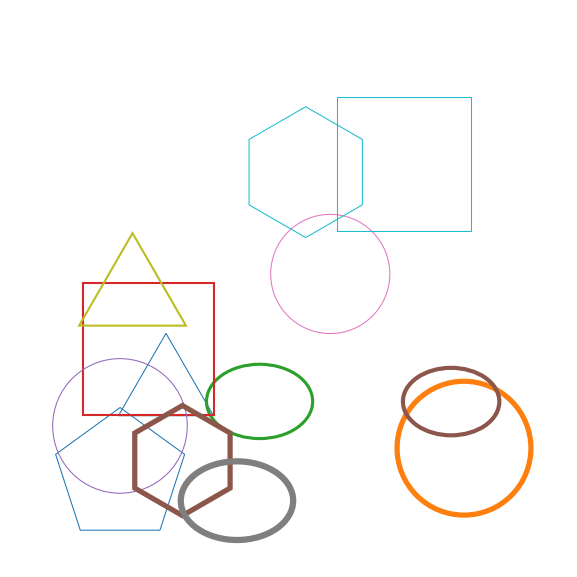[{"shape": "pentagon", "thickness": 0.5, "radius": 0.59, "center": [0.208, 0.176]}, {"shape": "triangle", "thickness": 0.5, "radius": 0.48, "center": [0.287, 0.327]}, {"shape": "circle", "thickness": 2.5, "radius": 0.58, "center": [0.803, 0.223]}, {"shape": "oval", "thickness": 1.5, "radius": 0.46, "center": [0.449, 0.304]}, {"shape": "square", "thickness": 1, "radius": 0.57, "center": [0.257, 0.394]}, {"shape": "circle", "thickness": 0.5, "radius": 0.58, "center": [0.208, 0.262]}, {"shape": "hexagon", "thickness": 2.5, "radius": 0.48, "center": [0.316, 0.202]}, {"shape": "oval", "thickness": 2, "radius": 0.42, "center": [0.781, 0.304]}, {"shape": "circle", "thickness": 0.5, "radius": 0.52, "center": [0.572, 0.525]}, {"shape": "oval", "thickness": 3, "radius": 0.49, "center": [0.41, 0.132]}, {"shape": "triangle", "thickness": 1, "radius": 0.53, "center": [0.229, 0.489]}, {"shape": "square", "thickness": 0.5, "radius": 0.58, "center": [0.699, 0.714]}, {"shape": "hexagon", "thickness": 0.5, "radius": 0.57, "center": [0.529, 0.701]}]